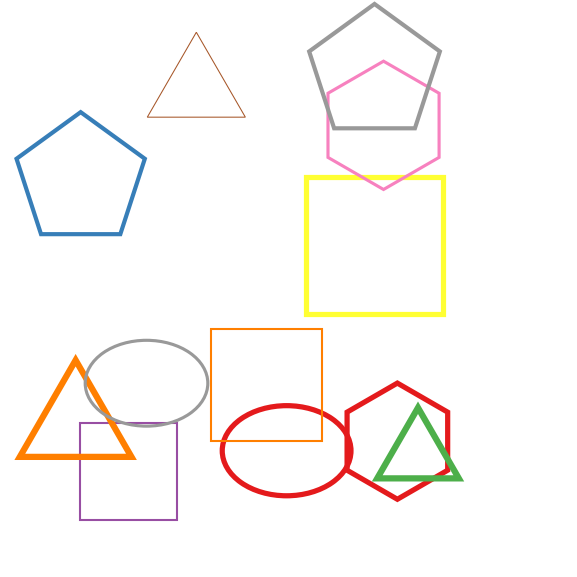[{"shape": "hexagon", "thickness": 2.5, "radius": 0.5, "center": [0.688, 0.235]}, {"shape": "oval", "thickness": 2.5, "radius": 0.56, "center": [0.496, 0.219]}, {"shape": "pentagon", "thickness": 2, "radius": 0.58, "center": [0.14, 0.688]}, {"shape": "triangle", "thickness": 3, "radius": 0.41, "center": [0.724, 0.212]}, {"shape": "square", "thickness": 1, "radius": 0.42, "center": [0.223, 0.182]}, {"shape": "triangle", "thickness": 3, "radius": 0.56, "center": [0.131, 0.264]}, {"shape": "square", "thickness": 1, "radius": 0.48, "center": [0.462, 0.333]}, {"shape": "square", "thickness": 2.5, "radius": 0.59, "center": [0.648, 0.574]}, {"shape": "triangle", "thickness": 0.5, "radius": 0.49, "center": [0.34, 0.845]}, {"shape": "hexagon", "thickness": 1.5, "radius": 0.56, "center": [0.664, 0.782]}, {"shape": "oval", "thickness": 1.5, "radius": 0.53, "center": [0.254, 0.336]}, {"shape": "pentagon", "thickness": 2, "radius": 0.6, "center": [0.649, 0.873]}]